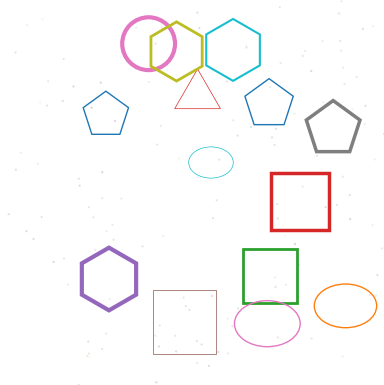[{"shape": "pentagon", "thickness": 1, "radius": 0.31, "center": [0.275, 0.701]}, {"shape": "pentagon", "thickness": 1, "radius": 0.33, "center": [0.699, 0.73]}, {"shape": "oval", "thickness": 1, "radius": 0.41, "center": [0.897, 0.206]}, {"shape": "square", "thickness": 2, "radius": 0.35, "center": [0.701, 0.284]}, {"shape": "square", "thickness": 2.5, "radius": 0.38, "center": [0.78, 0.477]}, {"shape": "triangle", "thickness": 0.5, "radius": 0.34, "center": [0.513, 0.752]}, {"shape": "hexagon", "thickness": 3, "radius": 0.41, "center": [0.283, 0.275]}, {"shape": "square", "thickness": 0.5, "radius": 0.41, "center": [0.48, 0.164]}, {"shape": "oval", "thickness": 1, "radius": 0.43, "center": [0.694, 0.159]}, {"shape": "circle", "thickness": 3, "radius": 0.34, "center": [0.386, 0.886]}, {"shape": "pentagon", "thickness": 2.5, "radius": 0.37, "center": [0.865, 0.665]}, {"shape": "hexagon", "thickness": 2, "radius": 0.38, "center": [0.459, 0.866]}, {"shape": "hexagon", "thickness": 1.5, "radius": 0.4, "center": [0.605, 0.87]}, {"shape": "oval", "thickness": 0.5, "radius": 0.29, "center": [0.548, 0.578]}]